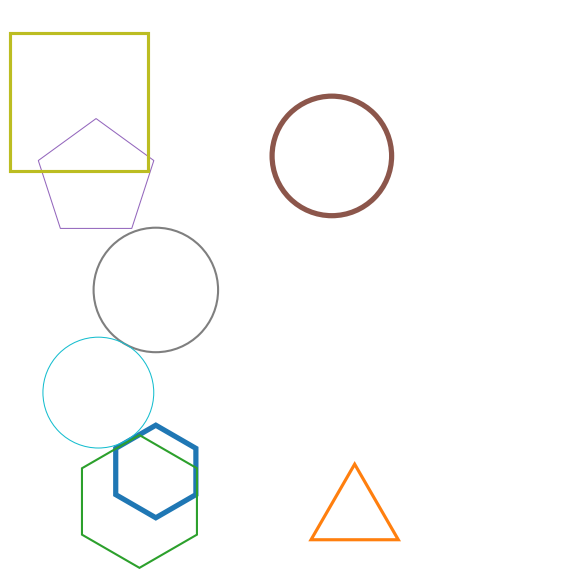[{"shape": "hexagon", "thickness": 2.5, "radius": 0.4, "center": [0.27, 0.183]}, {"shape": "triangle", "thickness": 1.5, "radius": 0.44, "center": [0.614, 0.108]}, {"shape": "hexagon", "thickness": 1, "radius": 0.57, "center": [0.241, 0.131]}, {"shape": "pentagon", "thickness": 0.5, "radius": 0.53, "center": [0.166, 0.689]}, {"shape": "circle", "thickness": 2.5, "radius": 0.52, "center": [0.575, 0.729]}, {"shape": "circle", "thickness": 1, "radius": 0.54, "center": [0.27, 0.497]}, {"shape": "square", "thickness": 1.5, "radius": 0.59, "center": [0.136, 0.822]}, {"shape": "circle", "thickness": 0.5, "radius": 0.48, "center": [0.17, 0.319]}]